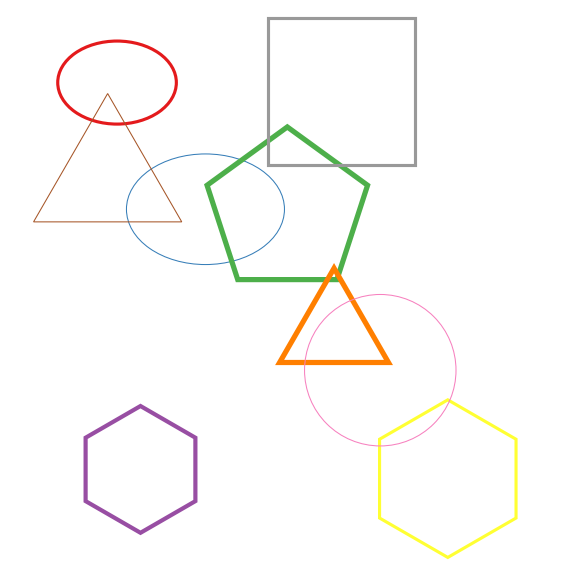[{"shape": "oval", "thickness": 1.5, "radius": 0.51, "center": [0.203, 0.856]}, {"shape": "oval", "thickness": 0.5, "radius": 0.68, "center": [0.356, 0.637]}, {"shape": "pentagon", "thickness": 2.5, "radius": 0.73, "center": [0.498, 0.633]}, {"shape": "hexagon", "thickness": 2, "radius": 0.55, "center": [0.243, 0.186]}, {"shape": "triangle", "thickness": 2.5, "radius": 0.54, "center": [0.578, 0.426]}, {"shape": "hexagon", "thickness": 1.5, "radius": 0.68, "center": [0.775, 0.17]}, {"shape": "triangle", "thickness": 0.5, "radius": 0.74, "center": [0.186, 0.689]}, {"shape": "circle", "thickness": 0.5, "radius": 0.66, "center": [0.658, 0.358]}, {"shape": "square", "thickness": 1.5, "radius": 0.64, "center": [0.591, 0.841]}]